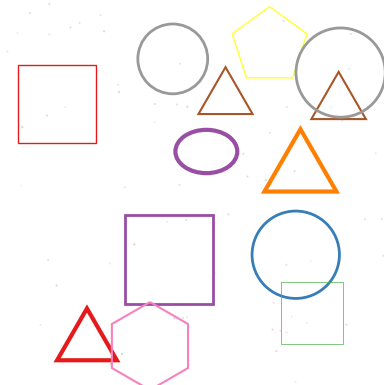[{"shape": "triangle", "thickness": 3, "radius": 0.45, "center": [0.226, 0.109]}, {"shape": "square", "thickness": 1, "radius": 0.51, "center": [0.149, 0.73]}, {"shape": "circle", "thickness": 2, "radius": 0.57, "center": [0.768, 0.338]}, {"shape": "square", "thickness": 0.5, "radius": 0.4, "center": [0.811, 0.188]}, {"shape": "oval", "thickness": 3, "radius": 0.4, "center": [0.536, 0.607]}, {"shape": "square", "thickness": 2, "radius": 0.58, "center": [0.439, 0.325]}, {"shape": "triangle", "thickness": 3, "radius": 0.54, "center": [0.78, 0.556]}, {"shape": "pentagon", "thickness": 1, "radius": 0.51, "center": [0.7, 0.881]}, {"shape": "triangle", "thickness": 1.5, "radius": 0.41, "center": [0.586, 0.744]}, {"shape": "triangle", "thickness": 1.5, "radius": 0.41, "center": [0.88, 0.732]}, {"shape": "hexagon", "thickness": 1.5, "radius": 0.57, "center": [0.39, 0.101]}, {"shape": "circle", "thickness": 2, "radius": 0.45, "center": [0.449, 0.847]}, {"shape": "circle", "thickness": 2, "radius": 0.58, "center": [0.885, 0.811]}]